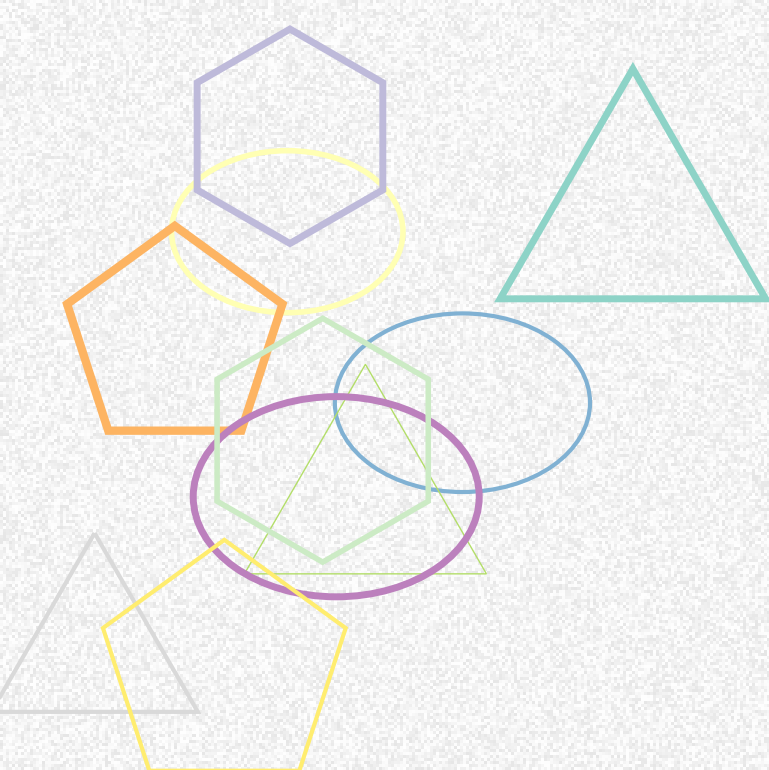[{"shape": "triangle", "thickness": 2.5, "radius": 1.0, "center": [0.822, 0.712]}, {"shape": "oval", "thickness": 2, "radius": 0.75, "center": [0.373, 0.699]}, {"shape": "hexagon", "thickness": 2.5, "radius": 0.7, "center": [0.377, 0.823]}, {"shape": "oval", "thickness": 1.5, "radius": 0.83, "center": [0.601, 0.477]}, {"shape": "pentagon", "thickness": 3, "radius": 0.74, "center": [0.227, 0.56]}, {"shape": "triangle", "thickness": 0.5, "radius": 0.91, "center": [0.475, 0.345]}, {"shape": "triangle", "thickness": 1.5, "radius": 0.77, "center": [0.123, 0.153]}, {"shape": "oval", "thickness": 2.5, "radius": 0.93, "center": [0.437, 0.355]}, {"shape": "hexagon", "thickness": 2, "radius": 0.79, "center": [0.419, 0.428]}, {"shape": "pentagon", "thickness": 1.5, "radius": 0.83, "center": [0.291, 0.133]}]